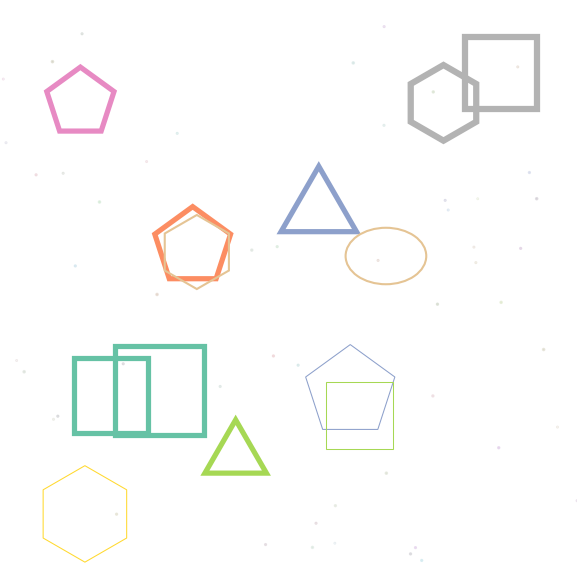[{"shape": "square", "thickness": 2.5, "radius": 0.32, "center": [0.193, 0.314]}, {"shape": "square", "thickness": 2.5, "radius": 0.39, "center": [0.276, 0.322]}, {"shape": "pentagon", "thickness": 2.5, "radius": 0.34, "center": [0.334, 0.572]}, {"shape": "pentagon", "thickness": 0.5, "radius": 0.41, "center": [0.606, 0.321]}, {"shape": "triangle", "thickness": 2.5, "radius": 0.38, "center": [0.552, 0.636]}, {"shape": "pentagon", "thickness": 2.5, "radius": 0.31, "center": [0.139, 0.822]}, {"shape": "square", "thickness": 0.5, "radius": 0.29, "center": [0.623, 0.28]}, {"shape": "triangle", "thickness": 2.5, "radius": 0.31, "center": [0.408, 0.211]}, {"shape": "hexagon", "thickness": 0.5, "radius": 0.42, "center": [0.147, 0.109]}, {"shape": "hexagon", "thickness": 1, "radius": 0.32, "center": [0.341, 0.563]}, {"shape": "oval", "thickness": 1, "radius": 0.35, "center": [0.668, 0.556]}, {"shape": "hexagon", "thickness": 3, "radius": 0.33, "center": [0.768, 0.821]}, {"shape": "square", "thickness": 3, "radius": 0.31, "center": [0.867, 0.873]}]